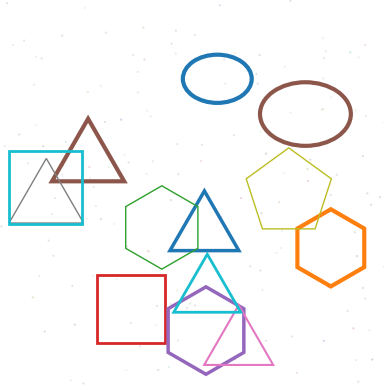[{"shape": "triangle", "thickness": 2.5, "radius": 0.52, "center": [0.531, 0.401]}, {"shape": "oval", "thickness": 3, "radius": 0.45, "center": [0.564, 0.795]}, {"shape": "hexagon", "thickness": 3, "radius": 0.5, "center": [0.859, 0.356]}, {"shape": "hexagon", "thickness": 1, "radius": 0.54, "center": [0.42, 0.409]}, {"shape": "square", "thickness": 2, "radius": 0.44, "center": [0.341, 0.198]}, {"shape": "hexagon", "thickness": 2.5, "radius": 0.57, "center": [0.535, 0.141]}, {"shape": "triangle", "thickness": 3, "radius": 0.54, "center": [0.229, 0.583]}, {"shape": "oval", "thickness": 3, "radius": 0.59, "center": [0.793, 0.704]}, {"shape": "triangle", "thickness": 1.5, "radius": 0.52, "center": [0.62, 0.104]}, {"shape": "triangle", "thickness": 1, "radius": 0.56, "center": [0.12, 0.477]}, {"shape": "pentagon", "thickness": 1, "radius": 0.58, "center": [0.75, 0.5]}, {"shape": "triangle", "thickness": 2, "radius": 0.5, "center": [0.538, 0.239]}, {"shape": "square", "thickness": 2, "radius": 0.47, "center": [0.117, 0.513]}]